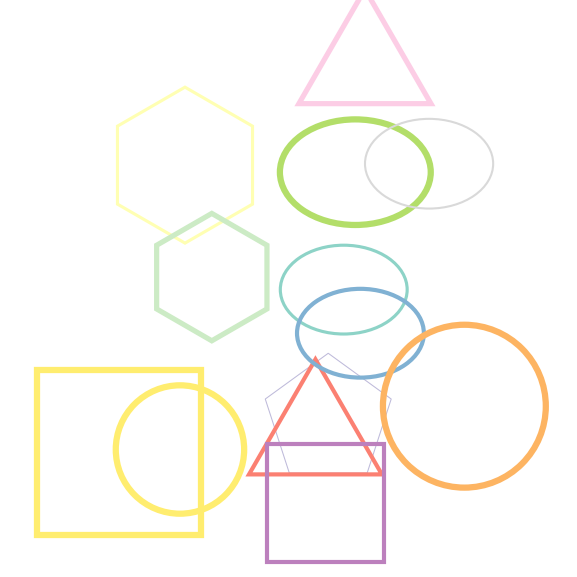[{"shape": "oval", "thickness": 1.5, "radius": 0.55, "center": [0.595, 0.498]}, {"shape": "hexagon", "thickness": 1.5, "radius": 0.68, "center": [0.32, 0.713]}, {"shape": "pentagon", "thickness": 0.5, "radius": 0.57, "center": [0.568, 0.273]}, {"shape": "triangle", "thickness": 2, "radius": 0.66, "center": [0.546, 0.244]}, {"shape": "oval", "thickness": 2, "radius": 0.55, "center": [0.624, 0.422]}, {"shape": "circle", "thickness": 3, "radius": 0.71, "center": [0.804, 0.296]}, {"shape": "oval", "thickness": 3, "radius": 0.65, "center": [0.615, 0.701]}, {"shape": "triangle", "thickness": 2.5, "radius": 0.66, "center": [0.632, 0.886]}, {"shape": "oval", "thickness": 1, "radius": 0.55, "center": [0.743, 0.716]}, {"shape": "square", "thickness": 2, "radius": 0.51, "center": [0.563, 0.128]}, {"shape": "hexagon", "thickness": 2.5, "radius": 0.55, "center": [0.367, 0.519]}, {"shape": "circle", "thickness": 3, "radius": 0.56, "center": [0.312, 0.221]}, {"shape": "square", "thickness": 3, "radius": 0.71, "center": [0.206, 0.216]}]